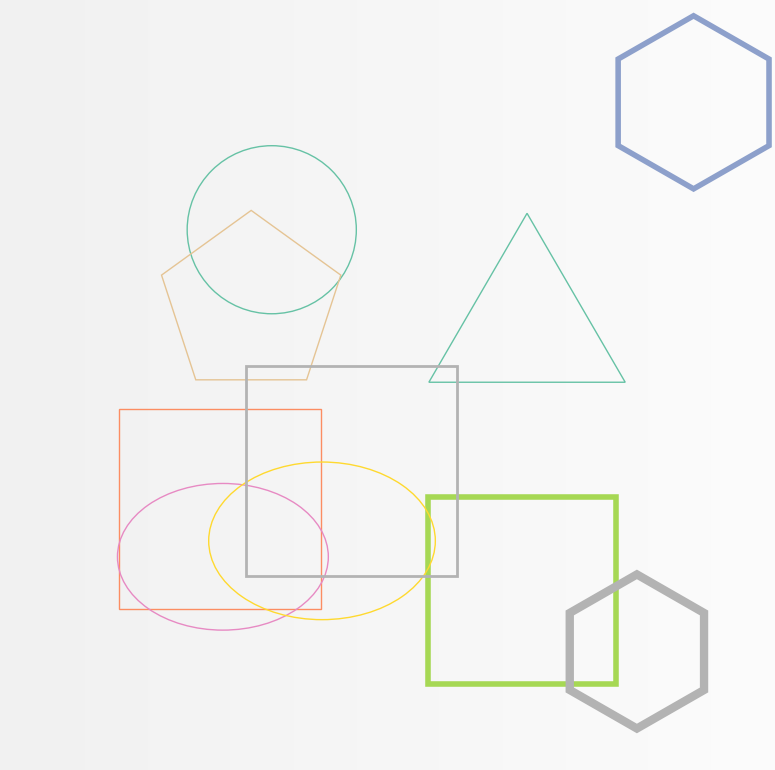[{"shape": "circle", "thickness": 0.5, "radius": 0.55, "center": [0.351, 0.702]}, {"shape": "triangle", "thickness": 0.5, "radius": 0.73, "center": [0.68, 0.577]}, {"shape": "square", "thickness": 0.5, "radius": 0.65, "center": [0.284, 0.338]}, {"shape": "hexagon", "thickness": 2, "radius": 0.56, "center": [0.895, 0.867]}, {"shape": "oval", "thickness": 0.5, "radius": 0.68, "center": [0.288, 0.277]}, {"shape": "square", "thickness": 2, "radius": 0.61, "center": [0.674, 0.233]}, {"shape": "oval", "thickness": 0.5, "radius": 0.73, "center": [0.415, 0.298]}, {"shape": "pentagon", "thickness": 0.5, "radius": 0.61, "center": [0.324, 0.605]}, {"shape": "square", "thickness": 1, "radius": 0.68, "center": [0.453, 0.388]}, {"shape": "hexagon", "thickness": 3, "radius": 0.5, "center": [0.822, 0.154]}]